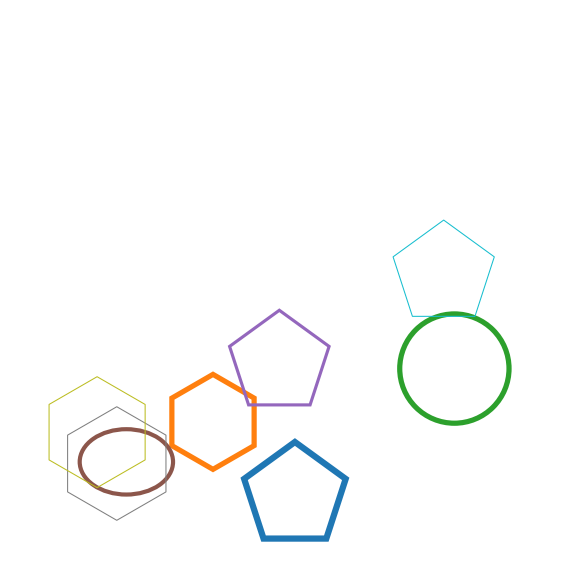[{"shape": "pentagon", "thickness": 3, "radius": 0.46, "center": [0.511, 0.141]}, {"shape": "hexagon", "thickness": 2.5, "radius": 0.41, "center": [0.369, 0.269]}, {"shape": "circle", "thickness": 2.5, "radius": 0.47, "center": [0.787, 0.361]}, {"shape": "pentagon", "thickness": 1.5, "radius": 0.45, "center": [0.484, 0.371]}, {"shape": "oval", "thickness": 2, "radius": 0.4, "center": [0.219, 0.199]}, {"shape": "hexagon", "thickness": 0.5, "radius": 0.49, "center": [0.202, 0.196]}, {"shape": "hexagon", "thickness": 0.5, "radius": 0.48, "center": [0.168, 0.251]}, {"shape": "pentagon", "thickness": 0.5, "radius": 0.46, "center": [0.768, 0.526]}]